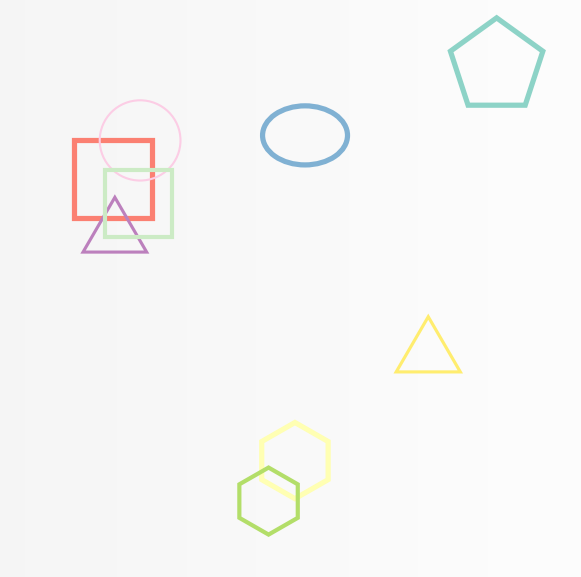[{"shape": "pentagon", "thickness": 2.5, "radius": 0.42, "center": [0.854, 0.885]}, {"shape": "hexagon", "thickness": 2.5, "radius": 0.33, "center": [0.507, 0.202]}, {"shape": "square", "thickness": 2.5, "radius": 0.34, "center": [0.195, 0.689]}, {"shape": "oval", "thickness": 2.5, "radius": 0.37, "center": [0.525, 0.765]}, {"shape": "hexagon", "thickness": 2, "radius": 0.29, "center": [0.462, 0.131]}, {"shape": "circle", "thickness": 1, "radius": 0.35, "center": [0.241, 0.756]}, {"shape": "triangle", "thickness": 1.5, "radius": 0.32, "center": [0.198, 0.594]}, {"shape": "square", "thickness": 2, "radius": 0.29, "center": [0.239, 0.646]}, {"shape": "triangle", "thickness": 1.5, "radius": 0.32, "center": [0.737, 0.387]}]